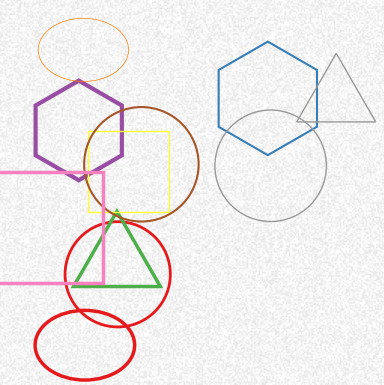[{"shape": "circle", "thickness": 2, "radius": 0.68, "center": [0.306, 0.288]}, {"shape": "oval", "thickness": 2.5, "radius": 0.65, "center": [0.22, 0.103]}, {"shape": "hexagon", "thickness": 1.5, "radius": 0.74, "center": [0.696, 0.744]}, {"shape": "triangle", "thickness": 2.5, "radius": 0.65, "center": [0.304, 0.321]}, {"shape": "hexagon", "thickness": 3, "radius": 0.65, "center": [0.205, 0.661]}, {"shape": "oval", "thickness": 0.5, "radius": 0.59, "center": [0.217, 0.87]}, {"shape": "square", "thickness": 1, "radius": 0.53, "center": [0.334, 0.554]}, {"shape": "circle", "thickness": 1.5, "radius": 0.74, "center": [0.367, 0.573]}, {"shape": "square", "thickness": 2.5, "radius": 0.72, "center": [0.124, 0.41]}, {"shape": "triangle", "thickness": 1, "radius": 0.59, "center": [0.873, 0.743]}, {"shape": "circle", "thickness": 1, "radius": 0.72, "center": [0.703, 0.569]}]